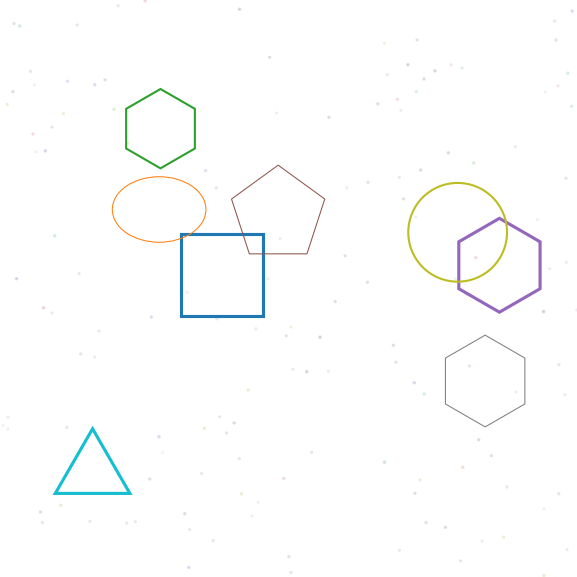[{"shape": "square", "thickness": 1.5, "radius": 0.35, "center": [0.385, 0.523]}, {"shape": "oval", "thickness": 0.5, "radius": 0.41, "center": [0.276, 0.636]}, {"shape": "hexagon", "thickness": 1, "radius": 0.34, "center": [0.278, 0.776]}, {"shape": "hexagon", "thickness": 1.5, "radius": 0.41, "center": [0.865, 0.54]}, {"shape": "pentagon", "thickness": 0.5, "radius": 0.42, "center": [0.482, 0.628]}, {"shape": "hexagon", "thickness": 0.5, "radius": 0.4, "center": [0.84, 0.339]}, {"shape": "circle", "thickness": 1, "radius": 0.43, "center": [0.792, 0.597]}, {"shape": "triangle", "thickness": 1.5, "radius": 0.37, "center": [0.16, 0.182]}]